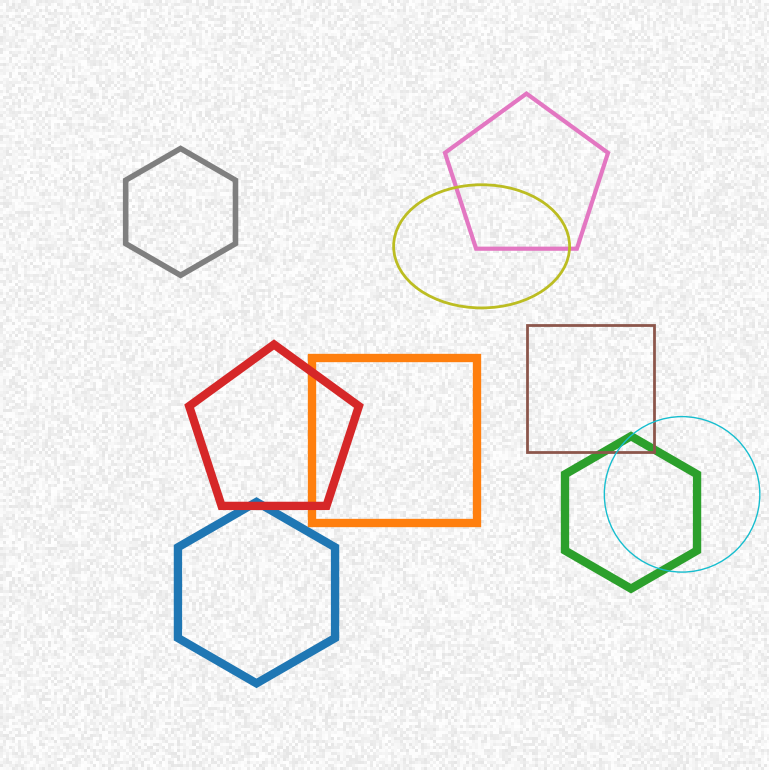[{"shape": "hexagon", "thickness": 3, "radius": 0.59, "center": [0.333, 0.23]}, {"shape": "square", "thickness": 3, "radius": 0.53, "center": [0.512, 0.428]}, {"shape": "hexagon", "thickness": 3, "radius": 0.5, "center": [0.82, 0.335]}, {"shape": "pentagon", "thickness": 3, "radius": 0.58, "center": [0.356, 0.437]}, {"shape": "square", "thickness": 1, "radius": 0.41, "center": [0.767, 0.495]}, {"shape": "pentagon", "thickness": 1.5, "radius": 0.56, "center": [0.684, 0.767]}, {"shape": "hexagon", "thickness": 2, "radius": 0.41, "center": [0.235, 0.725]}, {"shape": "oval", "thickness": 1, "radius": 0.57, "center": [0.625, 0.68]}, {"shape": "circle", "thickness": 0.5, "radius": 0.5, "center": [0.886, 0.358]}]